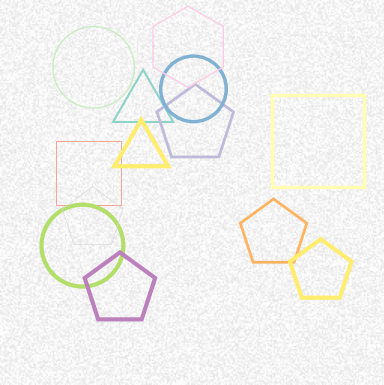[{"shape": "triangle", "thickness": 1.5, "radius": 0.45, "center": [0.372, 0.728]}, {"shape": "square", "thickness": 2.5, "radius": 0.6, "center": [0.827, 0.635]}, {"shape": "pentagon", "thickness": 2, "radius": 0.52, "center": [0.507, 0.677]}, {"shape": "square", "thickness": 0.5, "radius": 0.42, "center": [0.23, 0.551]}, {"shape": "circle", "thickness": 2.5, "radius": 0.43, "center": [0.502, 0.769]}, {"shape": "pentagon", "thickness": 2, "radius": 0.45, "center": [0.711, 0.392]}, {"shape": "circle", "thickness": 3, "radius": 0.53, "center": [0.214, 0.362]}, {"shape": "hexagon", "thickness": 1, "radius": 0.53, "center": [0.489, 0.879]}, {"shape": "pentagon", "thickness": 0.5, "radius": 0.41, "center": [0.241, 0.432]}, {"shape": "pentagon", "thickness": 3, "radius": 0.48, "center": [0.312, 0.248]}, {"shape": "circle", "thickness": 1, "radius": 0.53, "center": [0.243, 0.825]}, {"shape": "triangle", "thickness": 3, "radius": 0.4, "center": [0.367, 0.609]}, {"shape": "pentagon", "thickness": 3, "radius": 0.42, "center": [0.833, 0.295]}]